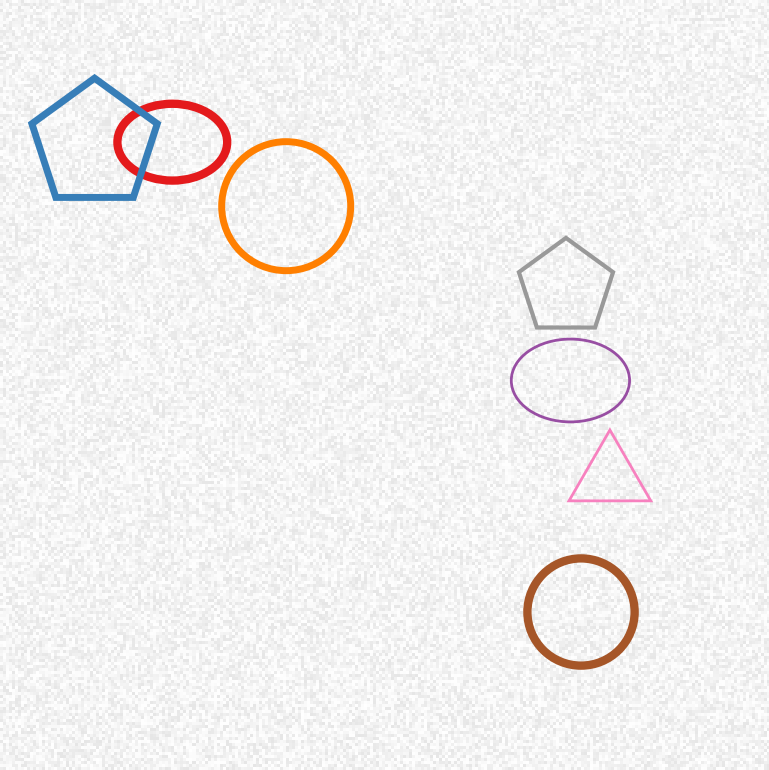[{"shape": "oval", "thickness": 3, "radius": 0.36, "center": [0.224, 0.815]}, {"shape": "pentagon", "thickness": 2.5, "radius": 0.43, "center": [0.123, 0.813]}, {"shape": "oval", "thickness": 1, "radius": 0.38, "center": [0.741, 0.506]}, {"shape": "circle", "thickness": 2.5, "radius": 0.42, "center": [0.372, 0.732]}, {"shape": "circle", "thickness": 3, "radius": 0.35, "center": [0.755, 0.205]}, {"shape": "triangle", "thickness": 1, "radius": 0.31, "center": [0.792, 0.38]}, {"shape": "pentagon", "thickness": 1.5, "radius": 0.32, "center": [0.735, 0.627]}]